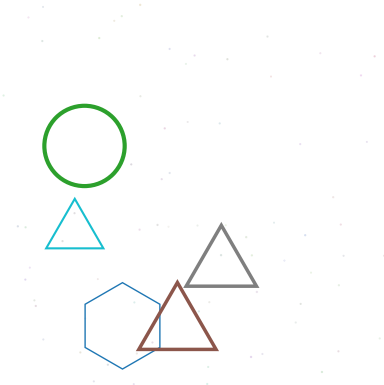[{"shape": "hexagon", "thickness": 1, "radius": 0.56, "center": [0.318, 0.154]}, {"shape": "circle", "thickness": 3, "radius": 0.52, "center": [0.22, 0.621]}, {"shape": "triangle", "thickness": 2.5, "radius": 0.58, "center": [0.461, 0.15]}, {"shape": "triangle", "thickness": 2.5, "radius": 0.53, "center": [0.575, 0.309]}, {"shape": "triangle", "thickness": 1.5, "radius": 0.43, "center": [0.194, 0.398]}]